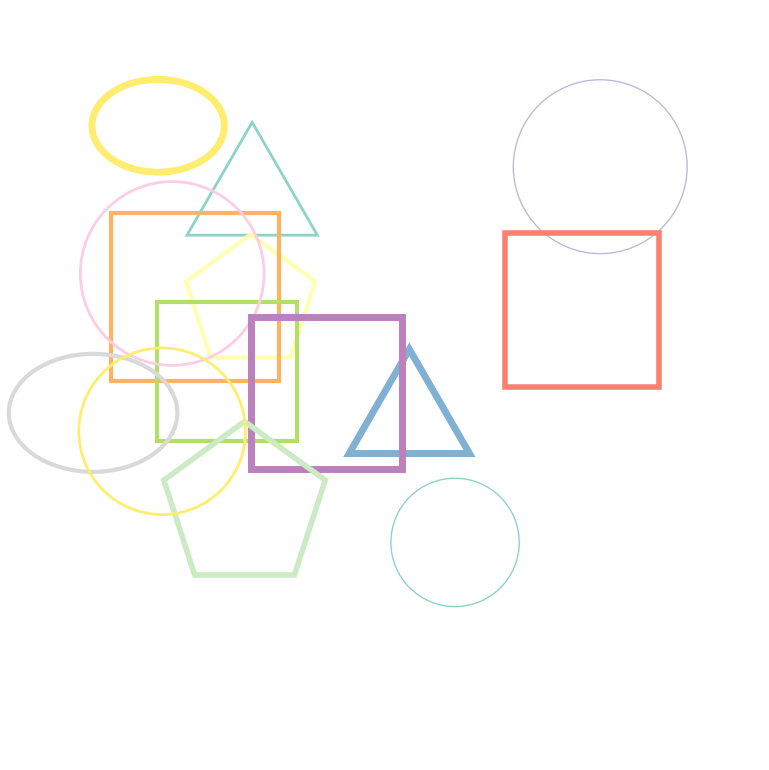[{"shape": "triangle", "thickness": 1, "radius": 0.49, "center": [0.327, 0.743]}, {"shape": "circle", "thickness": 0.5, "radius": 0.42, "center": [0.591, 0.296]}, {"shape": "pentagon", "thickness": 1.5, "radius": 0.44, "center": [0.325, 0.607]}, {"shape": "circle", "thickness": 0.5, "radius": 0.56, "center": [0.78, 0.784]}, {"shape": "square", "thickness": 2, "radius": 0.5, "center": [0.756, 0.598]}, {"shape": "triangle", "thickness": 2.5, "radius": 0.45, "center": [0.532, 0.456]}, {"shape": "square", "thickness": 1.5, "radius": 0.54, "center": [0.253, 0.615]}, {"shape": "square", "thickness": 1.5, "radius": 0.45, "center": [0.295, 0.517]}, {"shape": "circle", "thickness": 1, "radius": 0.6, "center": [0.224, 0.645]}, {"shape": "oval", "thickness": 1.5, "radius": 0.55, "center": [0.121, 0.464]}, {"shape": "square", "thickness": 2.5, "radius": 0.49, "center": [0.424, 0.49]}, {"shape": "pentagon", "thickness": 2, "radius": 0.55, "center": [0.318, 0.342]}, {"shape": "oval", "thickness": 2.5, "radius": 0.43, "center": [0.205, 0.837]}, {"shape": "circle", "thickness": 1, "radius": 0.54, "center": [0.211, 0.44]}]